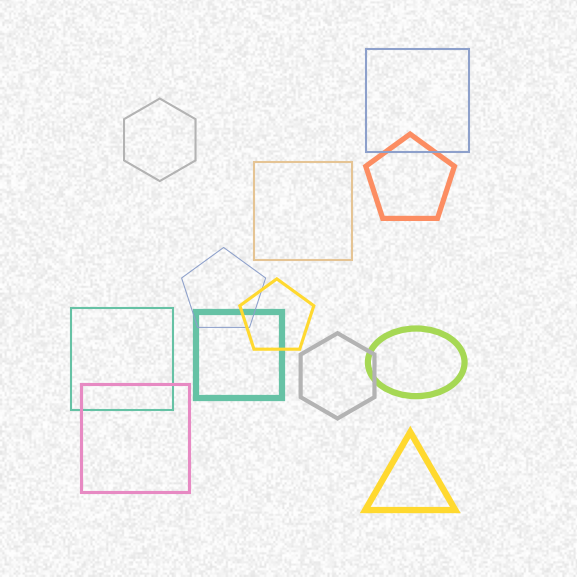[{"shape": "square", "thickness": 3, "radius": 0.37, "center": [0.414, 0.384]}, {"shape": "square", "thickness": 1, "radius": 0.44, "center": [0.211, 0.378]}, {"shape": "pentagon", "thickness": 2.5, "radius": 0.4, "center": [0.71, 0.686]}, {"shape": "square", "thickness": 1, "radius": 0.45, "center": [0.723, 0.825]}, {"shape": "pentagon", "thickness": 0.5, "radius": 0.38, "center": [0.387, 0.494]}, {"shape": "square", "thickness": 1.5, "radius": 0.47, "center": [0.233, 0.241]}, {"shape": "oval", "thickness": 3, "radius": 0.42, "center": [0.721, 0.372]}, {"shape": "pentagon", "thickness": 1.5, "radius": 0.34, "center": [0.479, 0.449]}, {"shape": "triangle", "thickness": 3, "radius": 0.45, "center": [0.71, 0.161]}, {"shape": "square", "thickness": 1, "radius": 0.42, "center": [0.524, 0.634]}, {"shape": "hexagon", "thickness": 2, "radius": 0.37, "center": [0.584, 0.348]}, {"shape": "hexagon", "thickness": 1, "radius": 0.36, "center": [0.277, 0.757]}]